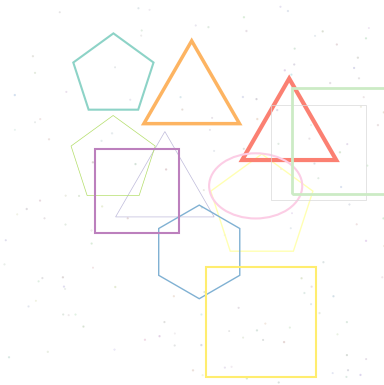[{"shape": "pentagon", "thickness": 1.5, "radius": 0.55, "center": [0.295, 0.804]}, {"shape": "pentagon", "thickness": 1, "radius": 0.7, "center": [0.68, 0.46]}, {"shape": "triangle", "thickness": 0.5, "radius": 0.74, "center": [0.428, 0.51]}, {"shape": "triangle", "thickness": 3, "radius": 0.71, "center": [0.751, 0.655]}, {"shape": "hexagon", "thickness": 1, "radius": 0.61, "center": [0.518, 0.346]}, {"shape": "triangle", "thickness": 2.5, "radius": 0.72, "center": [0.498, 0.751]}, {"shape": "pentagon", "thickness": 0.5, "radius": 0.57, "center": [0.294, 0.585]}, {"shape": "oval", "thickness": 1.5, "radius": 0.6, "center": [0.664, 0.517]}, {"shape": "square", "thickness": 0.5, "radius": 0.62, "center": [0.827, 0.604]}, {"shape": "square", "thickness": 1.5, "radius": 0.54, "center": [0.355, 0.504]}, {"shape": "square", "thickness": 2, "radius": 0.69, "center": [0.897, 0.635]}, {"shape": "square", "thickness": 1.5, "radius": 0.71, "center": [0.679, 0.163]}]